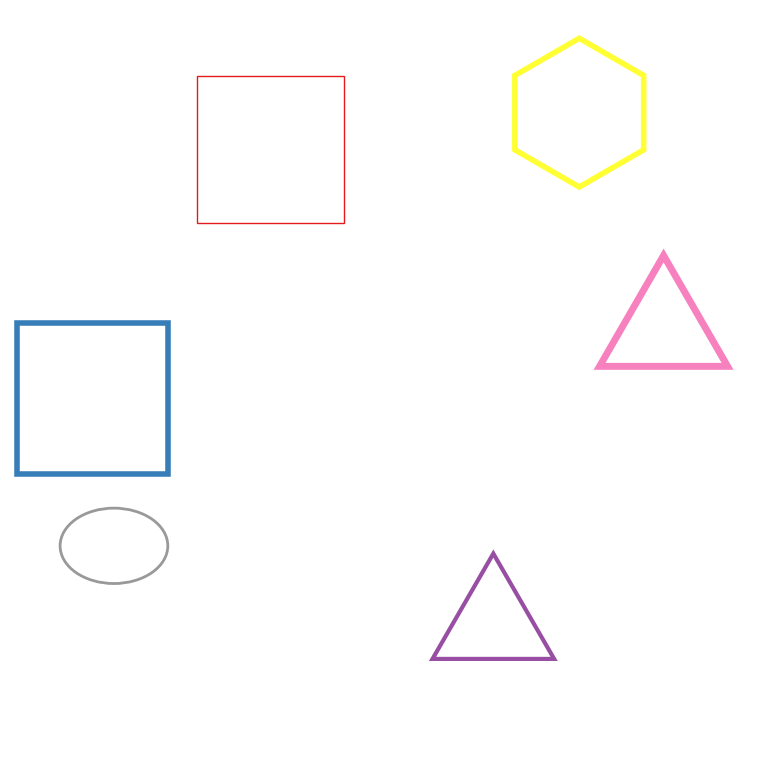[{"shape": "square", "thickness": 0.5, "radius": 0.48, "center": [0.351, 0.806]}, {"shape": "square", "thickness": 2, "radius": 0.49, "center": [0.12, 0.482]}, {"shape": "triangle", "thickness": 1.5, "radius": 0.46, "center": [0.641, 0.19]}, {"shape": "hexagon", "thickness": 2, "radius": 0.48, "center": [0.752, 0.854]}, {"shape": "triangle", "thickness": 2.5, "radius": 0.48, "center": [0.862, 0.572]}, {"shape": "oval", "thickness": 1, "radius": 0.35, "center": [0.148, 0.291]}]